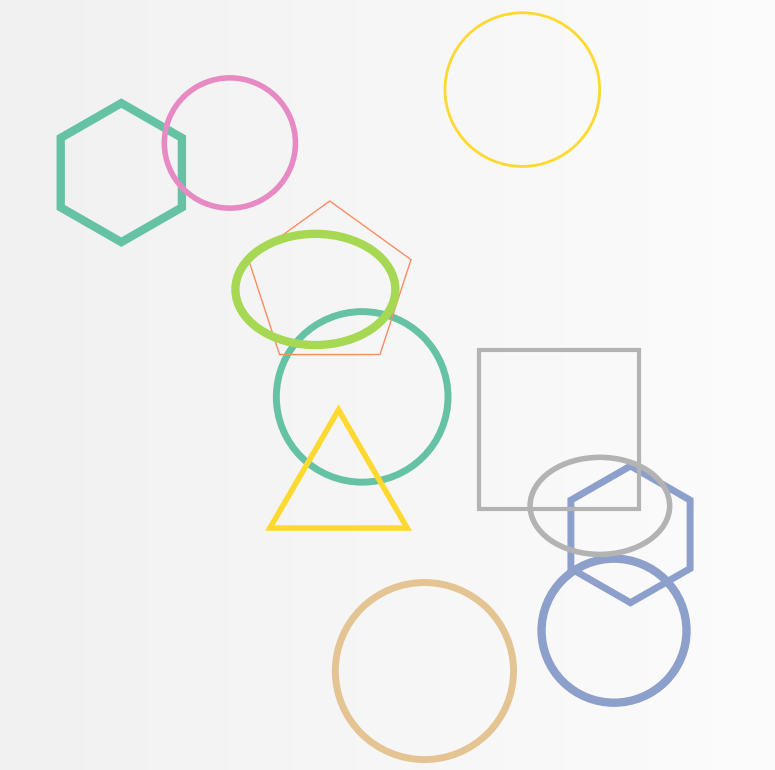[{"shape": "hexagon", "thickness": 3, "radius": 0.45, "center": [0.157, 0.776]}, {"shape": "circle", "thickness": 2.5, "radius": 0.55, "center": [0.467, 0.485]}, {"shape": "pentagon", "thickness": 0.5, "radius": 0.55, "center": [0.426, 0.629]}, {"shape": "hexagon", "thickness": 2.5, "radius": 0.44, "center": [0.814, 0.306]}, {"shape": "circle", "thickness": 3, "radius": 0.47, "center": [0.792, 0.181]}, {"shape": "circle", "thickness": 2, "radius": 0.42, "center": [0.297, 0.814]}, {"shape": "oval", "thickness": 3, "radius": 0.52, "center": [0.407, 0.624]}, {"shape": "triangle", "thickness": 2, "radius": 0.51, "center": [0.437, 0.365]}, {"shape": "circle", "thickness": 1, "radius": 0.5, "center": [0.674, 0.884]}, {"shape": "circle", "thickness": 2.5, "radius": 0.57, "center": [0.548, 0.129]}, {"shape": "oval", "thickness": 2, "radius": 0.45, "center": [0.774, 0.343]}, {"shape": "square", "thickness": 1.5, "radius": 0.52, "center": [0.721, 0.442]}]